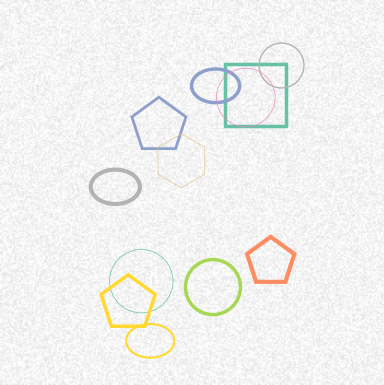[{"shape": "circle", "thickness": 0.5, "radius": 0.41, "center": [0.367, 0.27]}, {"shape": "square", "thickness": 2.5, "radius": 0.4, "center": [0.664, 0.754]}, {"shape": "pentagon", "thickness": 3, "radius": 0.32, "center": [0.703, 0.32]}, {"shape": "oval", "thickness": 2.5, "radius": 0.31, "center": [0.56, 0.777]}, {"shape": "pentagon", "thickness": 2, "radius": 0.37, "center": [0.413, 0.674]}, {"shape": "circle", "thickness": 0.5, "radius": 0.38, "center": [0.638, 0.747]}, {"shape": "circle", "thickness": 2.5, "radius": 0.36, "center": [0.553, 0.254]}, {"shape": "oval", "thickness": 1.5, "radius": 0.31, "center": [0.39, 0.115]}, {"shape": "pentagon", "thickness": 2.5, "radius": 0.37, "center": [0.333, 0.212]}, {"shape": "hexagon", "thickness": 0.5, "radius": 0.35, "center": [0.471, 0.582]}, {"shape": "circle", "thickness": 1, "radius": 0.29, "center": [0.731, 0.83]}, {"shape": "oval", "thickness": 3, "radius": 0.32, "center": [0.3, 0.515]}]